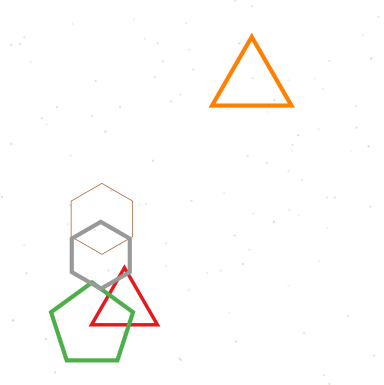[{"shape": "triangle", "thickness": 2.5, "radius": 0.49, "center": [0.323, 0.206]}, {"shape": "pentagon", "thickness": 3, "radius": 0.56, "center": [0.239, 0.154]}, {"shape": "triangle", "thickness": 3, "radius": 0.59, "center": [0.654, 0.785]}, {"shape": "hexagon", "thickness": 0.5, "radius": 0.46, "center": [0.265, 0.432]}, {"shape": "hexagon", "thickness": 3, "radius": 0.43, "center": [0.262, 0.337]}]